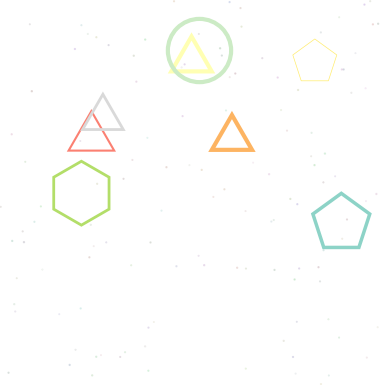[{"shape": "pentagon", "thickness": 2.5, "radius": 0.39, "center": [0.887, 0.42]}, {"shape": "triangle", "thickness": 3, "radius": 0.3, "center": [0.497, 0.845]}, {"shape": "triangle", "thickness": 1.5, "radius": 0.34, "center": [0.237, 0.643]}, {"shape": "triangle", "thickness": 3, "radius": 0.3, "center": [0.602, 0.641]}, {"shape": "hexagon", "thickness": 2, "radius": 0.41, "center": [0.211, 0.498]}, {"shape": "triangle", "thickness": 2, "radius": 0.31, "center": [0.267, 0.694]}, {"shape": "circle", "thickness": 3, "radius": 0.41, "center": [0.518, 0.869]}, {"shape": "pentagon", "thickness": 0.5, "radius": 0.3, "center": [0.818, 0.839]}]